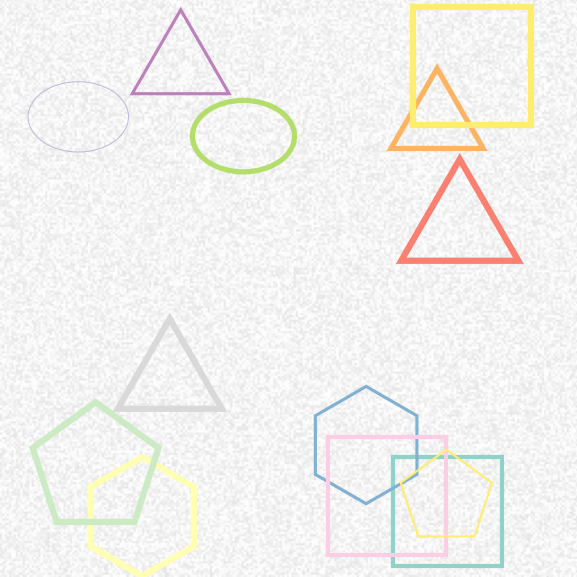[{"shape": "square", "thickness": 2, "radius": 0.47, "center": [0.774, 0.113]}, {"shape": "hexagon", "thickness": 3, "radius": 0.52, "center": [0.246, 0.105]}, {"shape": "oval", "thickness": 0.5, "radius": 0.43, "center": [0.136, 0.797]}, {"shape": "triangle", "thickness": 3, "radius": 0.59, "center": [0.796, 0.606]}, {"shape": "hexagon", "thickness": 1.5, "radius": 0.51, "center": [0.634, 0.228]}, {"shape": "triangle", "thickness": 2.5, "radius": 0.46, "center": [0.757, 0.788]}, {"shape": "oval", "thickness": 2.5, "radius": 0.44, "center": [0.422, 0.763]}, {"shape": "square", "thickness": 2, "radius": 0.51, "center": [0.67, 0.14]}, {"shape": "triangle", "thickness": 3, "radius": 0.52, "center": [0.294, 0.343]}, {"shape": "triangle", "thickness": 1.5, "radius": 0.48, "center": [0.313, 0.885]}, {"shape": "pentagon", "thickness": 3, "radius": 0.57, "center": [0.165, 0.188]}, {"shape": "square", "thickness": 3, "radius": 0.51, "center": [0.817, 0.885]}, {"shape": "pentagon", "thickness": 1, "radius": 0.42, "center": [0.773, 0.138]}]